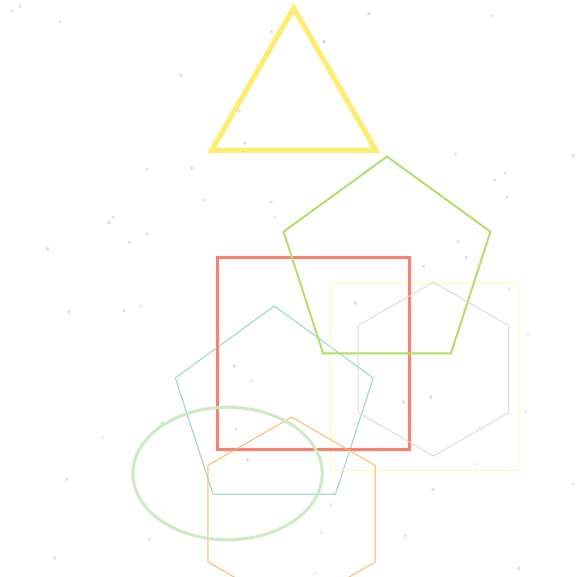[{"shape": "pentagon", "thickness": 0.5, "radius": 0.9, "center": [0.475, 0.289]}, {"shape": "square", "thickness": 0.5, "radius": 0.81, "center": [0.734, 0.347]}, {"shape": "square", "thickness": 1.5, "radius": 0.83, "center": [0.542, 0.388]}, {"shape": "hexagon", "thickness": 0.5, "radius": 0.84, "center": [0.505, 0.11]}, {"shape": "pentagon", "thickness": 1, "radius": 0.94, "center": [0.67, 0.54]}, {"shape": "hexagon", "thickness": 0.5, "radius": 0.75, "center": [0.751, 0.36]}, {"shape": "oval", "thickness": 1.5, "radius": 0.82, "center": [0.394, 0.179]}, {"shape": "triangle", "thickness": 2.5, "radius": 0.82, "center": [0.509, 0.821]}]